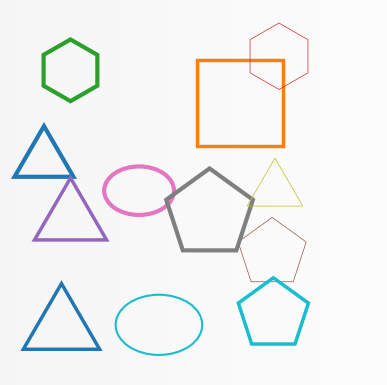[{"shape": "triangle", "thickness": 2.5, "radius": 0.57, "center": [0.159, 0.15]}, {"shape": "triangle", "thickness": 3, "radius": 0.44, "center": [0.113, 0.585]}, {"shape": "square", "thickness": 2.5, "radius": 0.56, "center": [0.619, 0.733]}, {"shape": "hexagon", "thickness": 3, "radius": 0.4, "center": [0.182, 0.817]}, {"shape": "hexagon", "thickness": 0.5, "radius": 0.43, "center": [0.72, 0.854]}, {"shape": "triangle", "thickness": 2.5, "radius": 0.54, "center": [0.182, 0.43]}, {"shape": "pentagon", "thickness": 0.5, "radius": 0.46, "center": [0.702, 0.343]}, {"shape": "oval", "thickness": 3, "radius": 0.45, "center": [0.359, 0.505]}, {"shape": "pentagon", "thickness": 3, "radius": 0.59, "center": [0.541, 0.445]}, {"shape": "triangle", "thickness": 0.5, "radius": 0.42, "center": [0.71, 0.506]}, {"shape": "oval", "thickness": 1.5, "radius": 0.56, "center": [0.41, 0.156]}, {"shape": "pentagon", "thickness": 2.5, "radius": 0.48, "center": [0.705, 0.183]}]